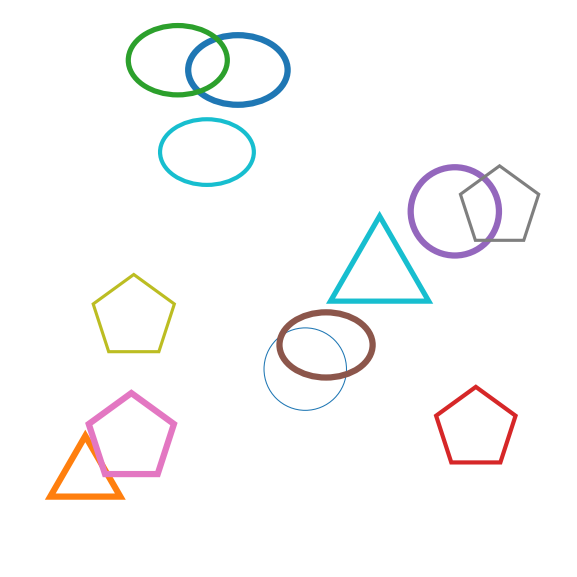[{"shape": "oval", "thickness": 3, "radius": 0.43, "center": [0.412, 0.878]}, {"shape": "circle", "thickness": 0.5, "radius": 0.36, "center": [0.529, 0.36]}, {"shape": "triangle", "thickness": 3, "radius": 0.35, "center": [0.148, 0.174]}, {"shape": "oval", "thickness": 2.5, "radius": 0.43, "center": [0.308, 0.895]}, {"shape": "pentagon", "thickness": 2, "radius": 0.36, "center": [0.824, 0.257]}, {"shape": "circle", "thickness": 3, "radius": 0.38, "center": [0.788, 0.633]}, {"shape": "oval", "thickness": 3, "radius": 0.4, "center": [0.565, 0.402]}, {"shape": "pentagon", "thickness": 3, "radius": 0.39, "center": [0.227, 0.241]}, {"shape": "pentagon", "thickness": 1.5, "radius": 0.36, "center": [0.865, 0.641]}, {"shape": "pentagon", "thickness": 1.5, "radius": 0.37, "center": [0.232, 0.45]}, {"shape": "oval", "thickness": 2, "radius": 0.41, "center": [0.358, 0.736]}, {"shape": "triangle", "thickness": 2.5, "radius": 0.49, "center": [0.657, 0.527]}]